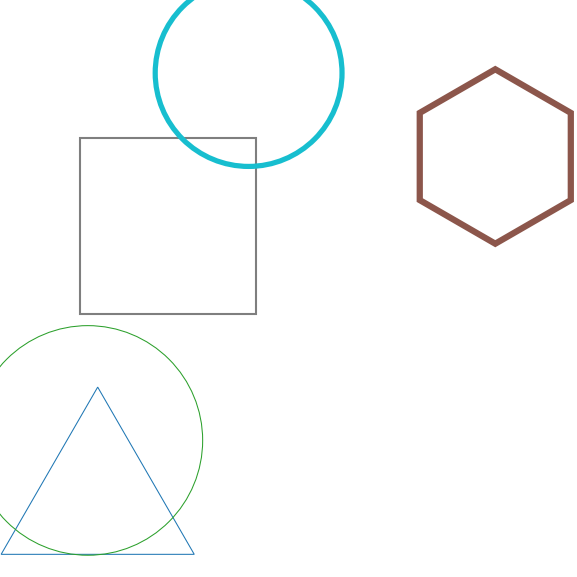[{"shape": "triangle", "thickness": 0.5, "radius": 0.97, "center": [0.169, 0.136]}, {"shape": "circle", "thickness": 0.5, "radius": 0.99, "center": [0.152, 0.236]}, {"shape": "hexagon", "thickness": 3, "radius": 0.76, "center": [0.858, 0.728]}, {"shape": "square", "thickness": 1, "radius": 0.76, "center": [0.291, 0.608]}, {"shape": "circle", "thickness": 2.5, "radius": 0.81, "center": [0.431, 0.873]}]